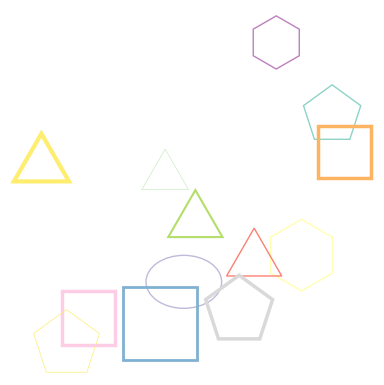[{"shape": "pentagon", "thickness": 1, "radius": 0.39, "center": [0.863, 0.701]}, {"shape": "hexagon", "thickness": 1, "radius": 0.46, "center": [0.783, 0.337]}, {"shape": "oval", "thickness": 1, "radius": 0.49, "center": [0.477, 0.268]}, {"shape": "triangle", "thickness": 1, "radius": 0.41, "center": [0.66, 0.325]}, {"shape": "square", "thickness": 2, "radius": 0.48, "center": [0.416, 0.16]}, {"shape": "square", "thickness": 2.5, "radius": 0.34, "center": [0.895, 0.605]}, {"shape": "triangle", "thickness": 1.5, "radius": 0.41, "center": [0.507, 0.425]}, {"shape": "square", "thickness": 2.5, "radius": 0.35, "center": [0.23, 0.174]}, {"shape": "pentagon", "thickness": 2.5, "radius": 0.46, "center": [0.621, 0.194]}, {"shape": "hexagon", "thickness": 1, "radius": 0.35, "center": [0.718, 0.89]}, {"shape": "triangle", "thickness": 0.5, "radius": 0.35, "center": [0.429, 0.542]}, {"shape": "pentagon", "thickness": 0.5, "radius": 0.45, "center": [0.173, 0.106]}, {"shape": "triangle", "thickness": 3, "radius": 0.41, "center": [0.108, 0.57]}]